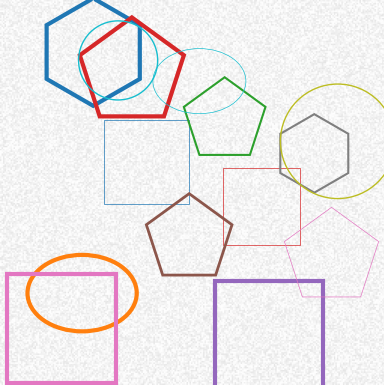[{"shape": "square", "thickness": 0.5, "radius": 0.55, "center": [0.381, 0.579]}, {"shape": "hexagon", "thickness": 3, "radius": 0.7, "center": [0.242, 0.865]}, {"shape": "oval", "thickness": 3, "radius": 0.71, "center": [0.213, 0.239]}, {"shape": "pentagon", "thickness": 1.5, "radius": 0.56, "center": [0.584, 0.688]}, {"shape": "pentagon", "thickness": 3, "radius": 0.71, "center": [0.342, 0.813]}, {"shape": "square", "thickness": 0.5, "radius": 0.5, "center": [0.68, 0.464]}, {"shape": "square", "thickness": 3, "radius": 0.69, "center": [0.699, 0.131]}, {"shape": "pentagon", "thickness": 2, "radius": 0.58, "center": [0.491, 0.38]}, {"shape": "square", "thickness": 3, "radius": 0.71, "center": [0.16, 0.147]}, {"shape": "pentagon", "thickness": 0.5, "radius": 0.64, "center": [0.861, 0.333]}, {"shape": "hexagon", "thickness": 1.5, "radius": 0.51, "center": [0.816, 0.602]}, {"shape": "circle", "thickness": 1, "radius": 0.74, "center": [0.877, 0.633]}, {"shape": "oval", "thickness": 0.5, "radius": 0.6, "center": [0.518, 0.789]}, {"shape": "circle", "thickness": 1, "radius": 0.51, "center": [0.307, 0.843]}]